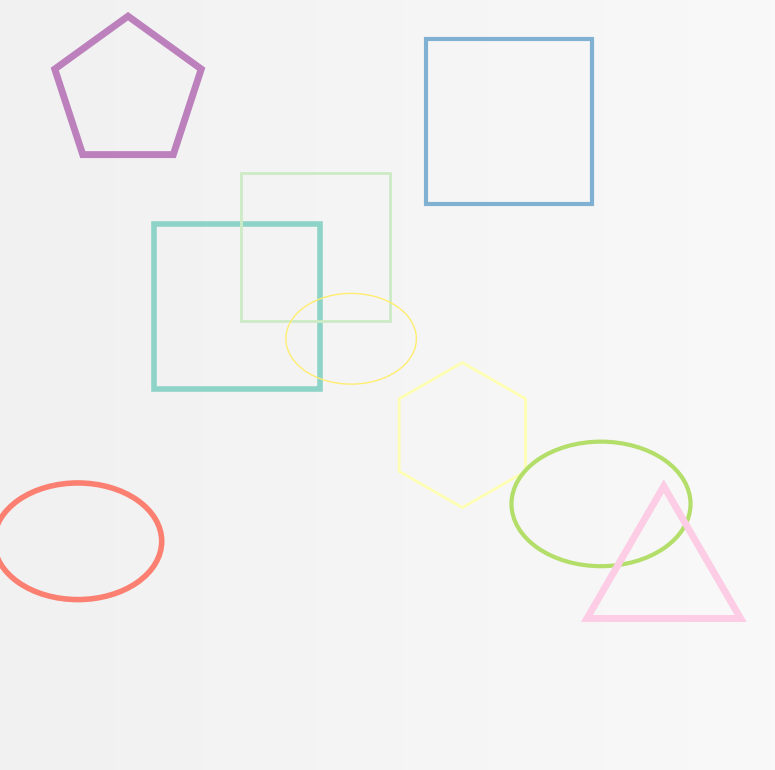[{"shape": "square", "thickness": 2, "radius": 0.53, "center": [0.306, 0.602]}, {"shape": "hexagon", "thickness": 1, "radius": 0.47, "center": [0.597, 0.435]}, {"shape": "oval", "thickness": 2, "radius": 0.54, "center": [0.1, 0.297]}, {"shape": "square", "thickness": 1.5, "radius": 0.54, "center": [0.657, 0.842]}, {"shape": "oval", "thickness": 1.5, "radius": 0.58, "center": [0.775, 0.346]}, {"shape": "triangle", "thickness": 2.5, "radius": 0.57, "center": [0.856, 0.254]}, {"shape": "pentagon", "thickness": 2.5, "radius": 0.5, "center": [0.165, 0.88]}, {"shape": "square", "thickness": 1, "radius": 0.48, "center": [0.407, 0.68]}, {"shape": "oval", "thickness": 0.5, "radius": 0.42, "center": [0.453, 0.56]}]